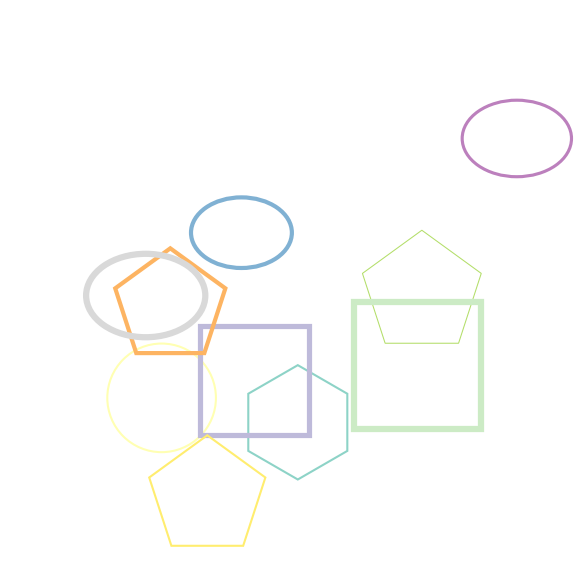[{"shape": "hexagon", "thickness": 1, "radius": 0.5, "center": [0.516, 0.268]}, {"shape": "circle", "thickness": 1, "radius": 0.47, "center": [0.28, 0.31]}, {"shape": "square", "thickness": 2.5, "radius": 0.47, "center": [0.441, 0.34]}, {"shape": "oval", "thickness": 2, "radius": 0.44, "center": [0.418, 0.596]}, {"shape": "pentagon", "thickness": 2, "radius": 0.5, "center": [0.295, 0.469]}, {"shape": "pentagon", "thickness": 0.5, "radius": 0.54, "center": [0.73, 0.492]}, {"shape": "oval", "thickness": 3, "radius": 0.52, "center": [0.252, 0.487]}, {"shape": "oval", "thickness": 1.5, "radius": 0.47, "center": [0.895, 0.759]}, {"shape": "square", "thickness": 3, "radius": 0.55, "center": [0.723, 0.366]}, {"shape": "pentagon", "thickness": 1, "radius": 0.53, "center": [0.359, 0.14]}]